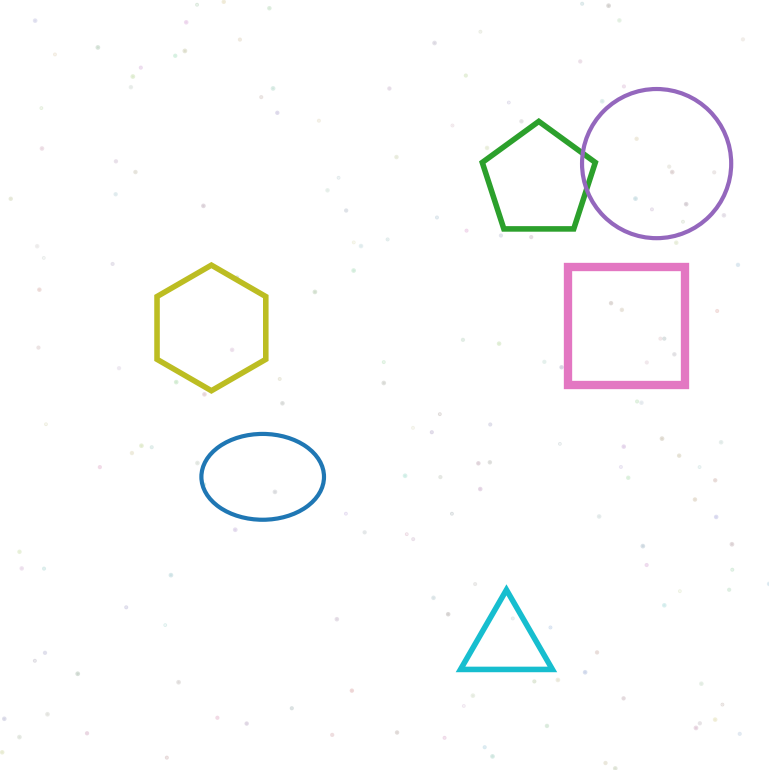[{"shape": "oval", "thickness": 1.5, "radius": 0.4, "center": [0.341, 0.381]}, {"shape": "pentagon", "thickness": 2, "radius": 0.39, "center": [0.7, 0.765]}, {"shape": "circle", "thickness": 1.5, "radius": 0.48, "center": [0.853, 0.788]}, {"shape": "square", "thickness": 3, "radius": 0.38, "center": [0.813, 0.577]}, {"shape": "hexagon", "thickness": 2, "radius": 0.41, "center": [0.275, 0.574]}, {"shape": "triangle", "thickness": 2, "radius": 0.34, "center": [0.658, 0.165]}]